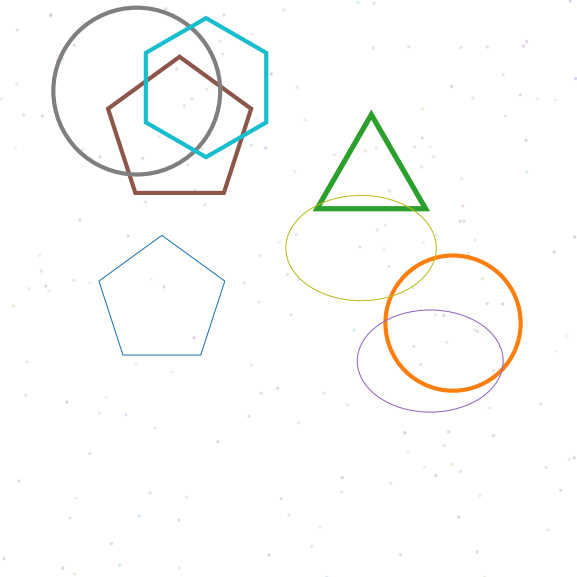[{"shape": "pentagon", "thickness": 0.5, "radius": 0.57, "center": [0.28, 0.477]}, {"shape": "circle", "thickness": 2, "radius": 0.59, "center": [0.784, 0.44]}, {"shape": "triangle", "thickness": 2.5, "radius": 0.54, "center": [0.643, 0.692]}, {"shape": "oval", "thickness": 0.5, "radius": 0.63, "center": [0.745, 0.374]}, {"shape": "pentagon", "thickness": 2, "radius": 0.65, "center": [0.311, 0.771]}, {"shape": "circle", "thickness": 2, "radius": 0.72, "center": [0.237, 0.841]}, {"shape": "oval", "thickness": 0.5, "radius": 0.65, "center": [0.625, 0.57]}, {"shape": "hexagon", "thickness": 2, "radius": 0.6, "center": [0.357, 0.847]}]